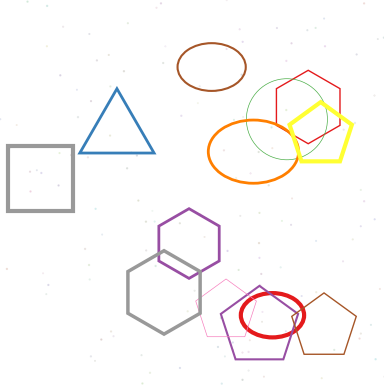[{"shape": "hexagon", "thickness": 1, "radius": 0.48, "center": [0.801, 0.722]}, {"shape": "oval", "thickness": 3, "radius": 0.41, "center": [0.708, 0.181]}, {"shape": "triangle", "thickness": 2, "radius": 0.56, "center": [0.304, 0.658]}, {"shape": "circle", "thickness": 0.5, "radius": 0.53, "center": [0.745, 0.69]}, {"shape": "pentagon", "thickness": 1.5, "radius": 0.53, "center": [0.674, 0.152]}, {"shape": "hexagon", "thickness": 2, "radius": 0.45, "center": [0.491, 0.367]}, {"shape": "oval", "thickness": 2, "radius": 0.59, "center": [0.658, 0.606]}, {"shape": "pentagon", "thickness": 3, "radius": 0.43, "center": [0.833, 0.65]}, {"shape": "pentagon", "thickness": 1, "radius": 0.44, "center": [0.842, 0.151]}, {"shape": "oval", "thickness": 1.5, "radius": 0.44, "center": [0.55, 0.826]}, {"shape": "pentagon", "thickness": 0.5, "radius": 0.41, "center": [0.587, 0.193]}, {"shape": "square", "thickness": 3, "radius": 0.42, "center": [0.104, 0.537]}, {"shape": "hexagon", "thickness": 2.5, "radius": 0.54, "center": [0.426, 0.24]}]